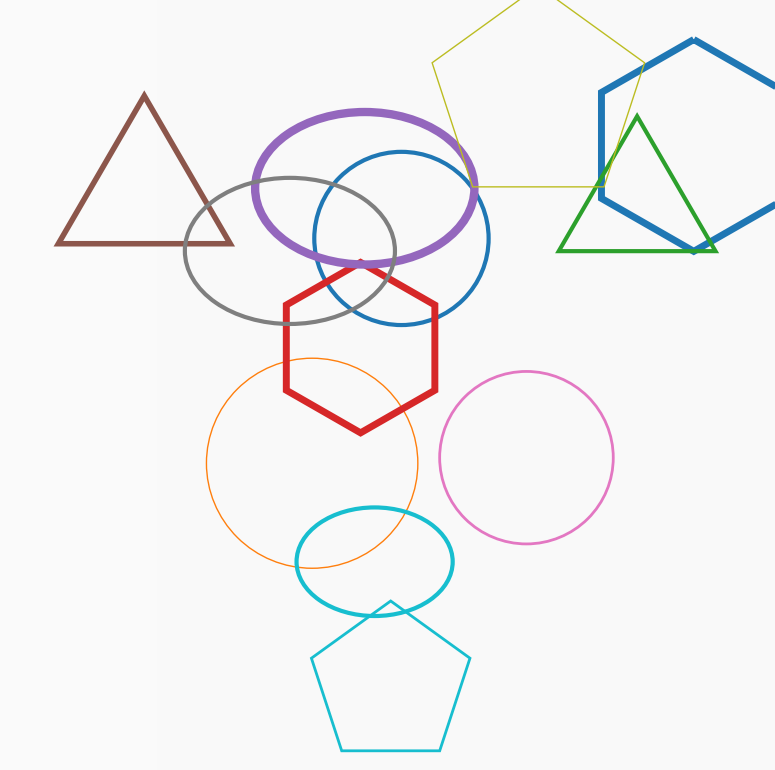[{"shape": "circle", "thickness": 1.5, "radius": 0.56, "center": [0.518, 0.69]}, {"shape": "hexagon", "thickness": 2.5, "radius": 0.69, "center": [0.895, 0.811]}, {"shape": "circle", "thickness": 0.5, "radius": 0.68, "center": [0.403, 0.398]}, {"shape": "triangle", "thickness": 1.5, "radius": 0.58, "center": [0.822, 0.732]}, {"shape": "hexagon", "thickness": 2.5, "radius": 0.55, "center": [0.465, 0.549]}, {"shape": "oval", "thickness": 3, "radius": 0.71, "center": [0.471, 0.755]}, {"shape": "triangle", "thickness": 2, "radius": 0.64, "center": [0.186, 0.747]}, {"shape": "circle", "thickness": 1, "radius": 0.56, "center": [0.679, 0.406]}, {"shape": "oval", "thickness": 1.5, "radius": 0.68, "center": [0.374, 0.674]}, {"shape": "pentagon", "thickness": 0.5, "radius": 0.72, "center": [0.695, 0.874]}, {"shape": "pentagon", "thickness": 1, "radius": 0.54, "center": [0.504, 0.112]}, {"shape": "oval", "thickness": 1.5, "radius": 0.5, "center": [0.483, 0.27]}]